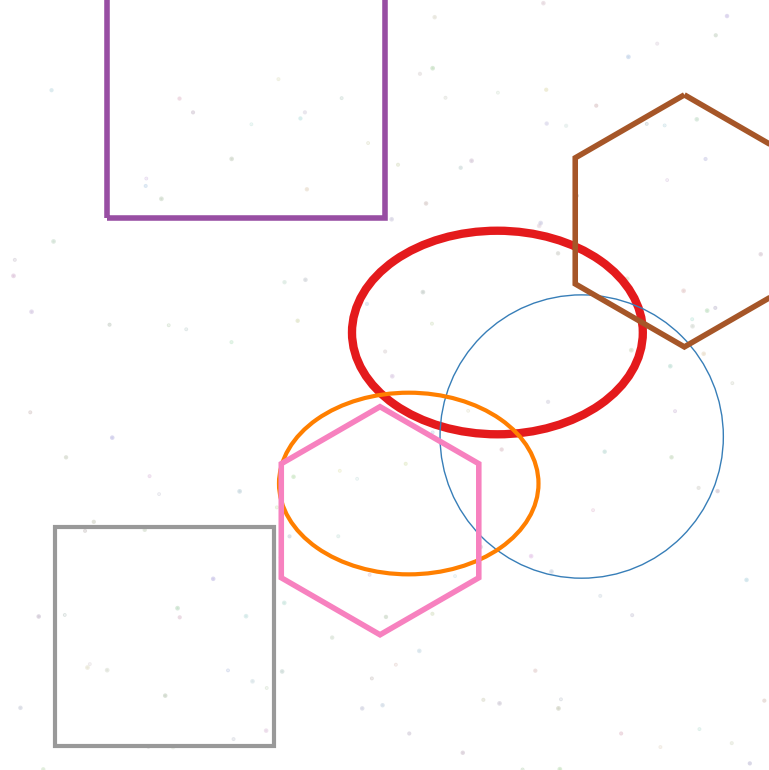[{"shape": "oval", "thickness": 3, "radius": 0.94, "center": [0.646, 0.568]}, {"shape": "circle", "thickness": 0.5, "radius": 0.92, "center": [0.755, 0.433]}, {"shape": "square", "thickness": 2, "radius": 0.9, "center": [0.32, 0.897]}, {"shape": "oval", "thickness": 1.5, "radius": 0.84, "center": [0.531, 0.372]}, {"shape": "hexagon", "thickness": 2, "radius": 0.82, "center": [0.889, 0.713]}, {"shape": "hexagon", "thickness": 2, "radius": 0.74, "center": [0.494, 0.324]}, {"shape": "square", "thickness": 1.5, "radius": 0.71, "center": [0.213, 0.174]}]